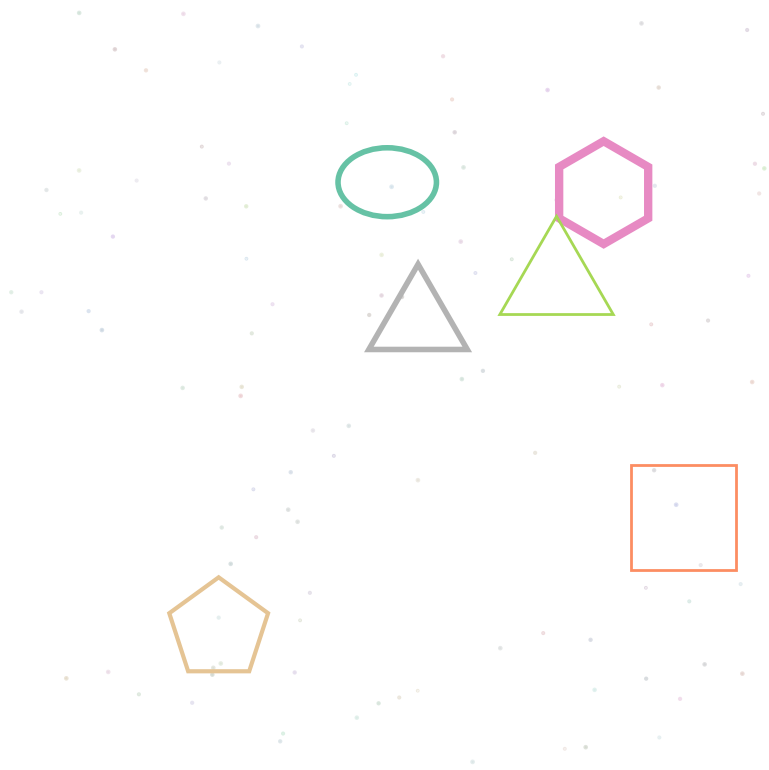[{"shape": "oval", "thickness": 2, "radius": 0.32, "center": [0.503, 0.763]}, {"shape": "square", "thickness": 1, "radius": 0.34, "center": [0.888, 0.328]}, {"shape": "hexagon", "thickness": 3, "radius": 0.33, "center": [0.784, 0.75]}, {"shape": "triangle", "thickness": 1, "radius": 0.43, "center": [0.723, 0.634]}, {"shape": "pentagon", "thickness": 1.5, "radius": 0.34, "center": [0.284, 0.183]}, {"shape": "triangle", "thickness": 2, "radius": 0.37, "center": [0.543, 0.583]}]